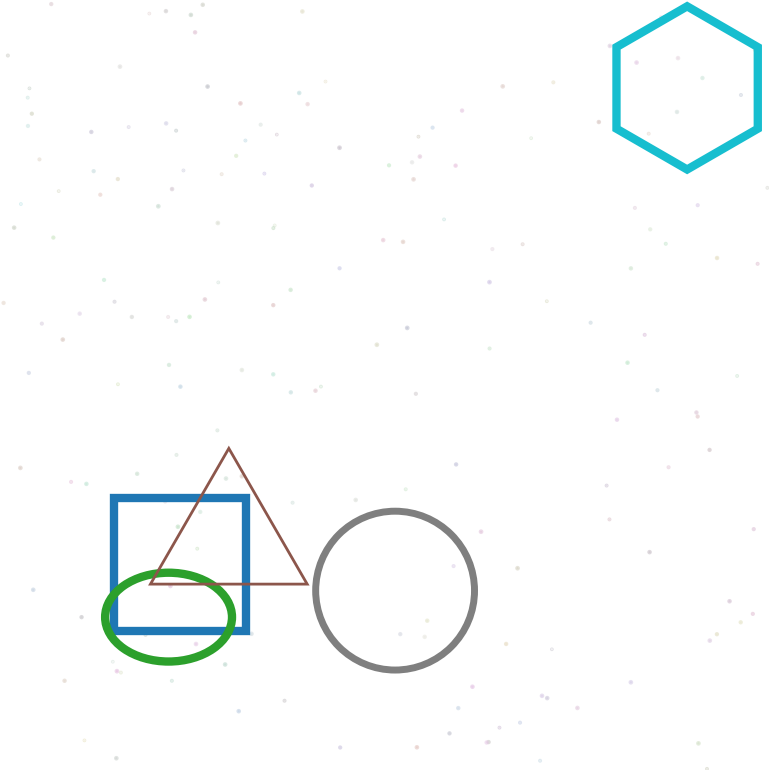[{"shape": "square", "thickness": 3, "radius": 0.43, "center": [0.234, 0.267]}, {"shape": "oval", "thickness": 3, "radius": 0.41, "center": [0.219, 0.199]}, {"shape": "triangle", "thickness": 1, "radius": 0.59, "center": [0.297, 0.3]}, {"shape": "circle", "thickness": 2.5, "radius": 0.52, "center": [0.513, 0.233]}, {"shape": "hexagon", "thickness": 3, "radius": 0.53, "center": [0.892, 0.886]}]